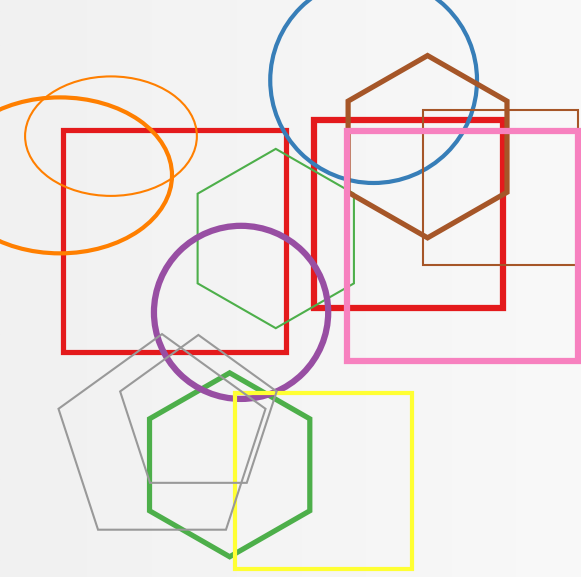[{"shape": "square", "thickness": 2.5, "radius": 0.96, "center": [0.3, 0.582]}, {"shape": "square", "thickness": 3, "radius": 0.82, "center": [0.703, 0.628]}, {"shape": "circle", "thickness": 2, "radius": 0.89, "center": [0.643, 0.86]}, {"shape": "hexagon", "thickness": 2.5, "radius": 0.8, "center": [0.395, 0.194]}, {"shape": "hexagon", "thickness": 1, "radius": 0.78, "center": [0.474, 0.586]}, {"shape": "circle", "thickness": 3, "radius": 0.75, "center": [0.415, 0.458]}, {"shape": "oval", "thickness": 2, "radius": 0.96, "center": [0.103, 0.695]}, {"shape": "oval", "thickness": 1, "radius": 0.74, "center": [0.191, 0.763]}, {"shape": "square", "thickness": 2, "radius": 0.76, "center": [0.557, 0.166]}, {"shape": "hexagon", "thickness": 2.5, "radius": 0.79, "center": [0.736, 0.745]}, {"shape": "square", "thickness": 1, "radius": 0.67, "center": [0.861, 0.674]}, {"shape": "square", "thickness": 3, "radius": 0.99, "center": [0.796, 0.573]}, {"shape": "pentagon", "thickness": 1, "radius": 0.94, "center": [0.279, 0.233]}, {"shape": "pentagon", "thickness": 1, "radius": 0.71, "center": [0.341, 0.278]}]